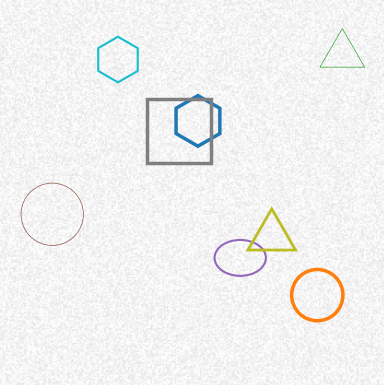[{"shape": "hexagon", "thickness": 2.5, "radius": 0.33, "center": [0.514, 0.686]}, {"shape": "circle", "thickness": 2.5, "radius": 0.33, "center": [0.824, 0.233]}, {"shape": "triangle", "thickness": 0.5, "radius": 0.34, "center": [0.889, 0.859]}, {"shape": "oval", "thickness": 1.5, "radius": 0.33, "center": [0.624, 0.33]}, {"shape": "circle", "thickness": 0.5, "radius": 0.4, "center": [0.136, 0.443]}, {"shape": "square", "thickness": 2.5, "radius": 0.41, "center": [0.465, 0.66]}, {"shape": "triangle", "thickness": 2, "radius": 0.36, "center": [0.706, 0.386]}, {"shape": "hexagon", "thickness": 1.5, "radius": 0.3, "center": [0.306, 0.845]}]